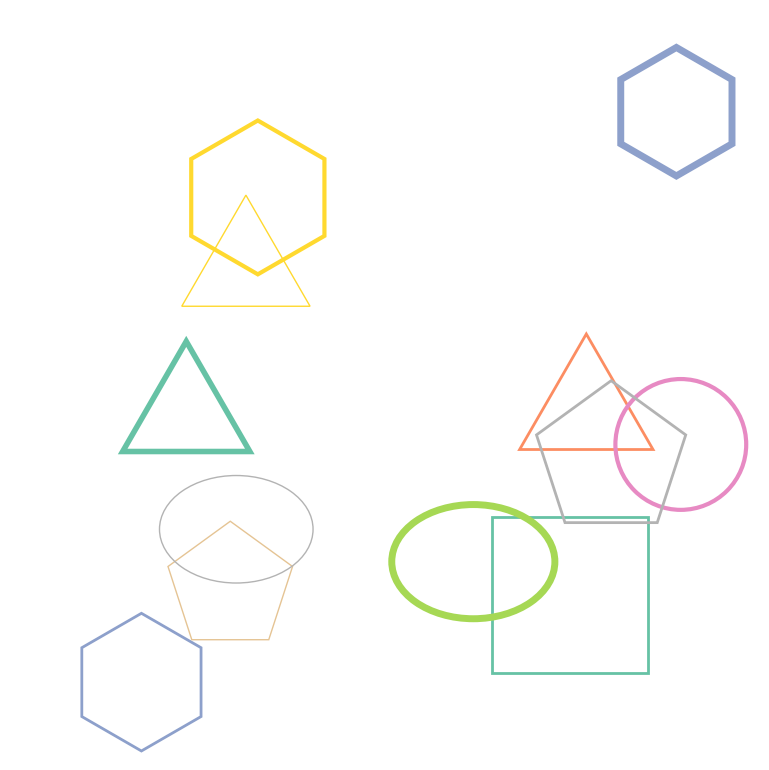[{"shape": "triangle", "thickness": 2, "radius": 0.48, "center": [0.242, 0.461]}, {"shape": "square", "thickness": 1, "radius": 0.51, "center": [0.74, 0.227]}, {"shape": "triangle", "thickness": 1, "radius": 0.5, "center": [0.761, 0.466]}, {"shape": "hexagon", "thickness": 2.5, "radius": 0.42, "center": [0.878, 0.855]}, {"shape": "hexagon", "thickness": 1, "radius": 0.45, "center": [0.184, 0.114]}, {"shape": "circle", "thickness": 1.5, "radius": 0.42, "center": [0.884, 0.423]}, {"shape": "oval", "thickness": 2.5, "radius": 0.53, "center": [0.615, 0.271]}, {"shape": "triangle", "thickness": 0.5, "radius": 0.48, "center": [0.319, 0.65]}, {"shape": "hexagon", "thickness": 1.5, "radius": 0.5, "center": [0.335, 0.744]}, {"shape": "pentagon", "thickness": 0.5, "radius": 0.43, "center": [0.299, 0.238]}, {"shape": "pentagon", "thickness": 1, "radius": 0.51, "center": [0.794, 0.404]}, {"shape": "oval", "thickness": 0.5, "radius": 0.5, "center": [0.307, 0.313]}]